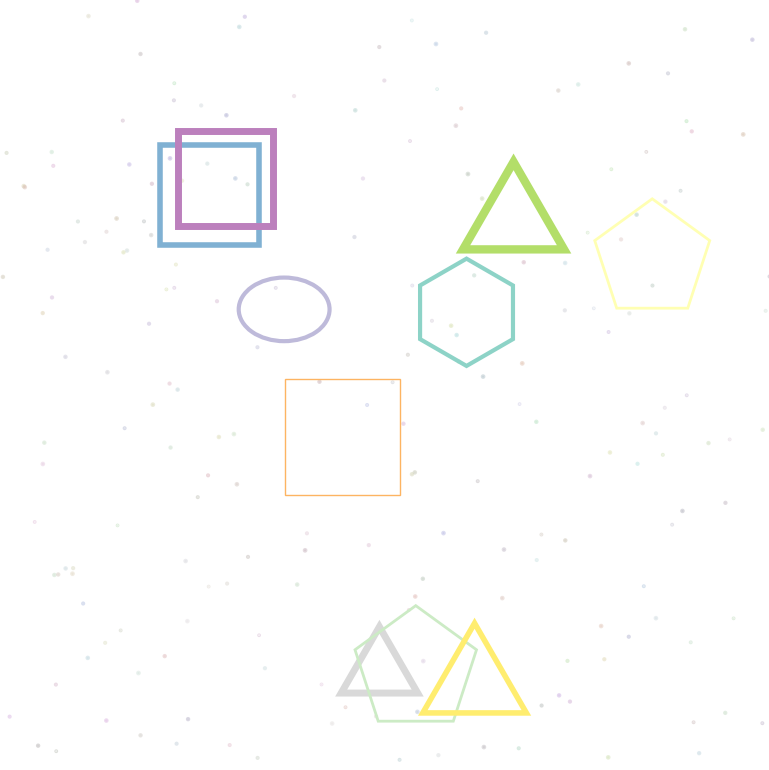[{"shape": "hexagon", "thickness": 1.5, "radius": 0.35, "center": [0.606, 0.594]}, {"shape": "pentagon", "thickness": 1, "radius": 0.39, "center": [0.847, 0.663]}, {"shape": "oval", "thickness": 1.5, "radius": 0.29, "center": [0.369, 0.598]}, {"shape": "square", "thickness": 2, "radius": 0.32, "center": [0.272, 0.746]}, {"shape": "square", "thickness": 0.5, "radius": 0.37, "center": [0.445, 0.432]}, {"shape": "triangle", "thickness": 3, "radius": 0.38, "center": [0.667, 0.714]}, {"shape": "triangle", "thickness": 2.5, "radius": 0.29, "center": [0.493, 0.129]}, {"shape": "square", "thickness": 2.5, "radius": 0.31, "center": [0.293, 0.768]}, {"shape": "pentagon", "thickness": 1, "radius": 0.41, "center": [0.54, 0.131]}, {"shape": "triangle", "thickness": 2, "radius": 0.39, "center": [0.616, 0.113]}]